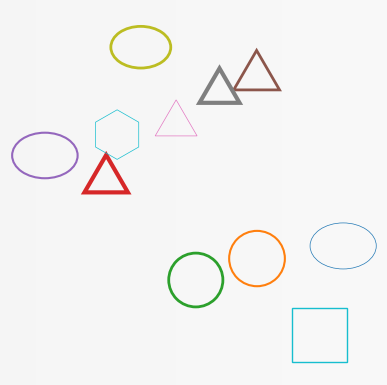[{"shape": "oval", "thickness": 0.5, "radius": 0.43, "center": [0.886, 0.361]}, {"shape": "circle", "thickness": 1.5, "radius": 0.36, "center": [0.663, 0.328]}, {"shape": "circle", "thickness": 2, "radius": 0.35, "center": [0.505, 0.273]}, {"shape": "triangle", "thickness": 3, "radius": 0.32, "center": [0.274, 0.533]}, {"shape": "oval", "thickness": 1.5, "radius": 0.42, "center": [0.116, 0.596]}, {"shape": "triangle", "thickness": 2, "radius": 0.34, "center": [0.662, 0.801]}, {"shape": "triangle", "thickness": 0.5, "radius": 0.31, "center": [0.455, 0.678]}, {"shape": "triangle", "thickness": 3, "radius": 0.3, "center": [0.566, 0.763]}, {"shape": "oval", "thickness": 2, "radius": 0.39, "center": [0.363, 0.877]}, {"shape": "hexagon", "thickness": 0.5, "radius": 0.32, "center": [0.302, 0.65]}, {"shape": "square", "thickness": 1, "radius": 0.36, "center": [0.825, 0.13]}]